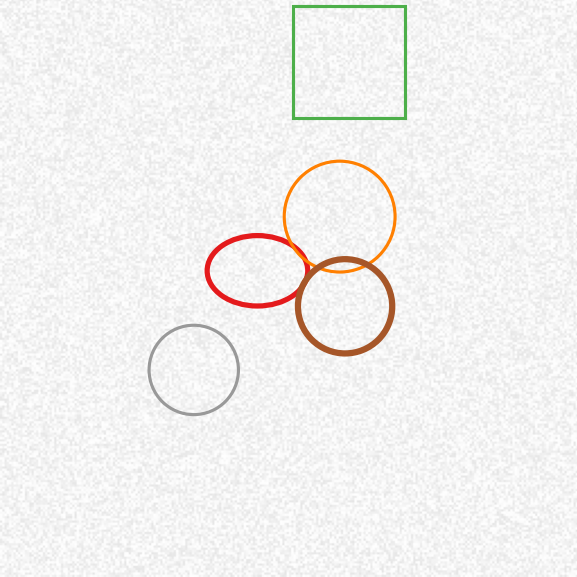[{"shape": "oval", "thickness": 2.5, "radius": 0.44, "center": [0.446, 0.53]}, {"shape": "square", "thickness": 1.5, "radius": 0.49, "center": [0.605, 0.891]}, {"shape": "circle", "thickness": 1.5, "radius": 0.48, "center": [0.588, 0.624]}, {"shape": "circle", "thickness": 3, "radius": 0.41, "center": [0.598, 0.469]}, {"shape": "circle", "thickness": 1.5, "radius": 0.39, "center": [0.336, 0.359]}]